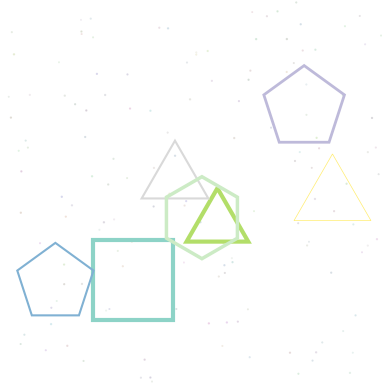[{"shape": "square", "thickness": 3, "radius": 0.52, "center": [0.345, 0.272]}, {"shape": "pentagon", "thickness": 2, "radius": 0.55, "center": [0.79, 0.72]}, {"shape": "pentagon", "thickness": 1.5, "radius": 0.52, "center": [0.144, 0.265]}, {"shape": "triangle", "thickness": 3, "radius": 0.46, "center": [0.565, 0.419]}, {"shape": "triangle", "thickness": 1.5, "radius": 0.5, "center": [0.455, 0.535]}, {"shape": "hexagon", "thickness": 2.5, "radius": 0.53, "center": [0.524, 0.435]}, {"shape": "triangle", "thickness": 0.5, "radius": 0.58, "center": [0.864, 0.485]}]